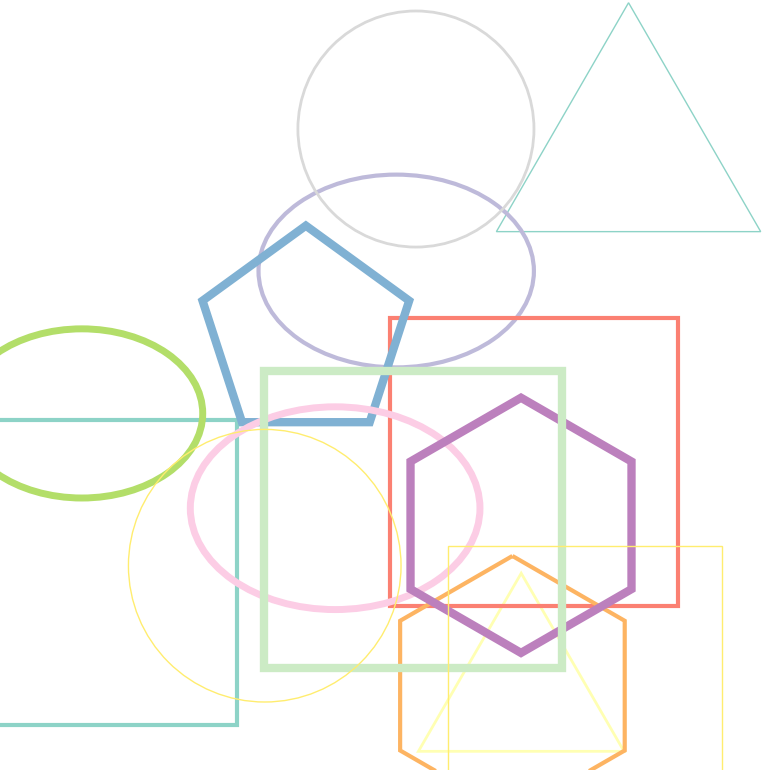[{"shape": "square", "thickness": 1.5, "radius": 0.99, "center": [0.11, 0.257]}, {"shape": "triangle", "thickness": 0.5, "radius": 0.99, "center": [0.816, 0.798]}, {"shape": "triangle", "thickness": 1, "radius": 0.77, "center": [0.677, 0.101]}, {"shape": "oval", "thickness": 1.5, "radius": 0.89, "center": [0.515, 0.648]}, {"shape": "square", "thickness": 1.5, "radius": 0.94, "center": [0.694, 0.4]}, {"shape": "pentagon", "thickness": 3, "radius": 0.71, "center": [0.397, 0.566]}, {"shape": "hexagon", "thickness": 1.5, "radius": 0.84, "center": [0.665, 0.11]}, {"shape": "oval", "thickness": 2.5, "radius": 0.78, "center": [0.106, 0.463]}, {"shape": "oval", "thickness": 2.5, "radius": 0.94, "center": [0.435, 0.34]}, {"shape": "circle", "thickness": 1, "radius": 0.77, "center": [0.54, 0.832]}, {"shape": "hexagon", "thickness": 3, "radius": 0.83, "center": [0.677, 0.318]}, {"shape": "square", "thickness": 3, "radius": 0.97, "center": [0.536, 0.325]}, {"shape": "circle", "thickness": 0.5, "radius": 0.89, "center": [0.344, 0.265]}, {"shape": "square", "thickness": 0.5, "radius": 0.89, "center": [0.76, 0.112]}]